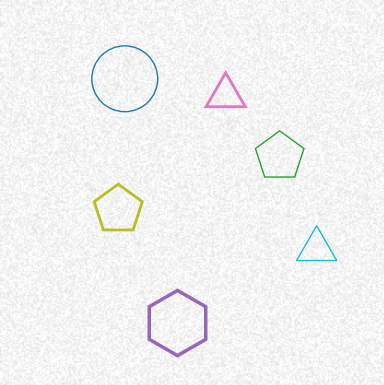[{"shape": "circle", "thickness": 1, "radius": 0.43, "center": [0.324, 0.795]}, {"shape": "pentagon", "thickness": 1, "radius": 0.33, "center": [0.726, 0.594]}, {"shape": "hexagon", "thickness": 2.5, "radius": 0.42, "center": [0.461, 0.161]}, {"shape": "triangle", "thickness": 2, "radius": 0.29, "center": [0.586, 0.752]}, {"shape": "pentagon", "thickness": 2, "radius": 0.33, "center": [0.307, 0.456]}, {"shape": "triangle", "thickness": 1, "radius": 0.3, "center": [0.823, 0.353]}]